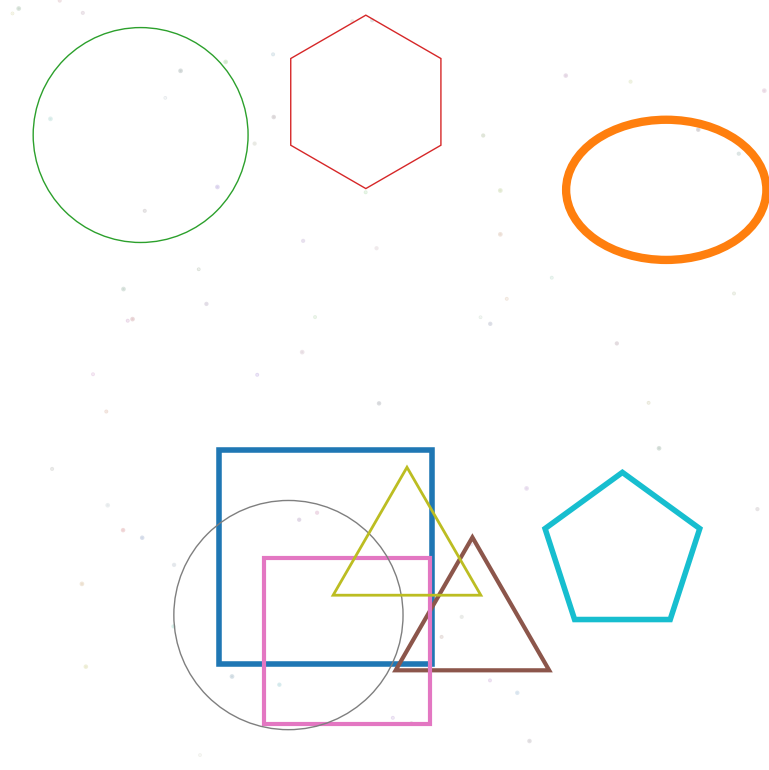[{"shape": "square", "thickness": 2, "radius": 0.69, "center": [0.423, 0.277]}, {"shape": "oval", "thickness": 3, "radius": 0.65, "center": [0.865, 0.753]}, {"shape": "circle", "thickness": 0.5, "radius": 0.7, "center": [0.183, 0.825]}, {"shape": "hexagon", "thickness": 0.5, "radius": 0.56, "center": [0.475, 0.868]}, {"shape": "triangle", "thickness": 1.5, "radius": 0.58, "center": [0.614, 0.187]}, {"shape": "square", "thickness": 1.5, "radius": 0.54, "center": [0.451, 0.167]}, {"shape": "circle", "thickness": 0.5, "radius": 0.74, "center": [0.375, 0.201]}, {"shape": "triangle", "thickness": 1, "radius": 0.55, "center": [0.529, 0.282]}, {"shape": "pentagon", "thickness": 2, "radius": 0.53, "center": [0.808, 0.281]}]